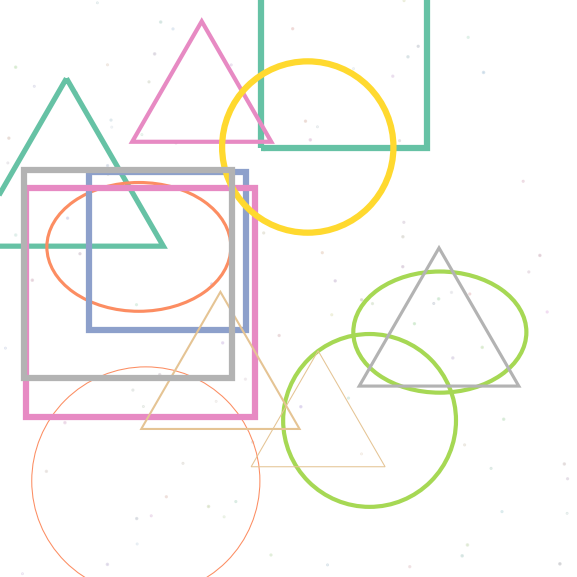[{"shape": "square", "thickness": 3, "radius": 0.72, "center": [0.596, 0.886]}, {"shape": "triangle", "thickness": 2.5, "radius": 0.97, "center": [0.115, 0.67]}, {"shape": "circle", "thickness": 0.5, "radius": 0.99, "center": [0.253, 0.166]}, {"shape": "oval", "thickness": 1.5, "radius": 0.8, "center": [0.24, 0.572]}, {"shape": "square", "thickness": 3, "radius": 0.68, "center": [0.29, 0.564]}, {"shape": "square", "thickness": 3, "radius": 0.99, "center": [0.244, 0.475]}, {"shape": "triangle", "thickness": 2, "radius": 0.7, "center": [0.349, 0.823]}, {"shape": "circle", "thickness": 2, "radius": 0.75, "center": [0.64, 0.271]}, {"shape": "oval", "thickness": 2, "radius": 0.75, "center": [0.762, 0.424]}, {"shape": "circle", "thickness": 3, "radius": 0.74, "center": [0.533, 0.745]}, {"shape": "triangle", "thickness": 1, "radius": 0.79, "center": [0.382, 0.335]}, {"shape": "triangle", "thickness": 0.5, "radius": 0.67, "center": [0.551, 0.258]}, {"shape": "triangle", "thickness": 1.5, "radius": 0.8, "center": [0.76, 0.41]}, {"shape": "square", "thickness": 3, "radius": 0.9, "center": [0.222, 0.524]}]